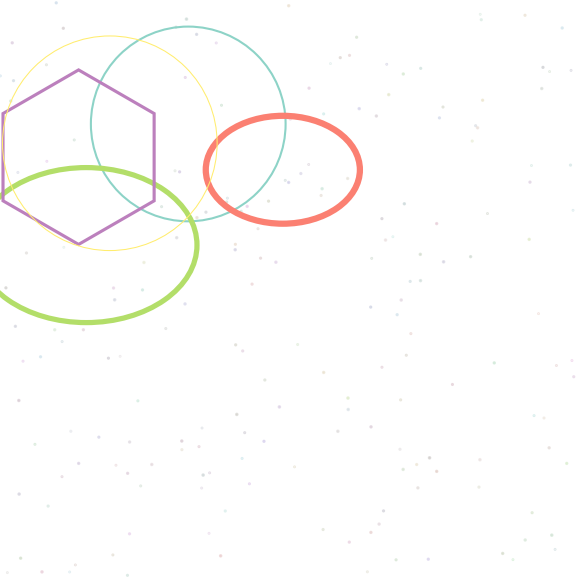[{"shape": "circle", "thickness": 1, "radius": 0.84, "center": [0.326, 0.785]}, {"shape": "oval", "thickness": 3, "radius": 0.67, "center": [0.49, 0.705]}, {"shape": "oval", "thickness": 2.5, "radius": 0.96, "center": [0.149, 0.575]}, {"shape": "hexagon", "thickness": 1.5, "radius": 0.76, "center": [0.136, 0.727]}, {"shape": "circle", "thickness": 0.5, "radius": 0.93, "center": [0.19, 0.751]}]